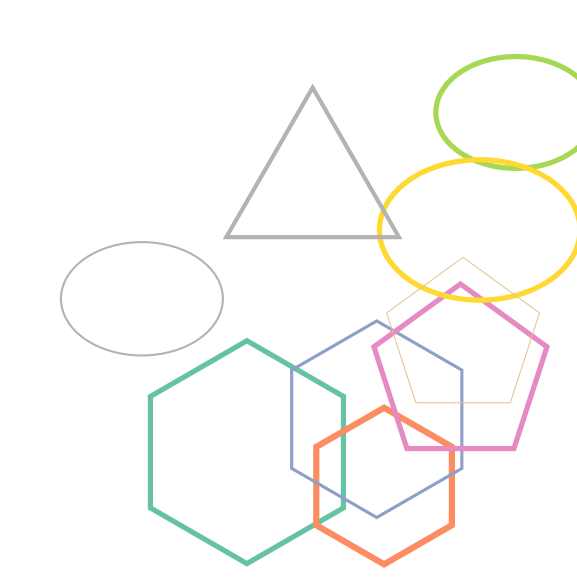[{"shape": "hexagon", "thickness": 2.5, "radius": 0.96, "center": [0.428, 0.216]}, {"shape": "hexagon", "thickness": 3, "radius": 0.68, "center": [0.665, 0.158]}, {"shape": "hexagon", "thickness": 1.5, "radius": 0.85, "center": [0.652, 0.273]}, {"shape": "pentagon", "thickness": 2.5, "radius": 0.79, "center": [0.797, 0.35]}, {"shape": "oval", "thickness": 2.5, "radius": 0.69, "center": [0.893, 0.804]}, {"shape": "oval", "thickness": 2.5, "radius": 0.87, "center": [0.831, 0.601]}, {"shape": "pentagon", "thickness": 0.5, "radius": 0.7, "center": [0.802, 0.414]}, {"shape": "oval", "thickness": 1, "radius": 0.7, "center": [0.246, 0.482]}, {"shape": "triangle", "thickness": 2, "radius": 0.86, "center": [0.541, 0.675]}]